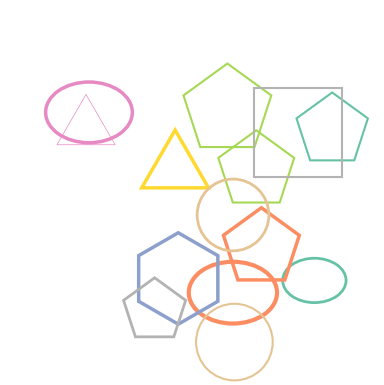[{"shape": "oval", "thickness": 2, "radius": 0.41, "center": [0.817, 0.272]}, {"shape": "pentagon", "thickness": 1.5, "radius": 0.49, "center": [0.863, 0.662]}, {"shape": "oval", "thickness": 3, "radius": 0.57, "center": [0.605, 0.24]}, {"shape": "pentagon", "thickness": 2.5, "radius": 0.52, "center": [0.679, 0.357]}, {"shape": "hexagon", "thickness": 2.5, "radius": 0.59, "center": [0.463, 0.277]}, {"shape": "triangle", "thickness": 0.5, "radius": 0.44, "center": [0.223, 0.668]}, {"shape": "oval", "thickness": 2.5, "radius": 0.56, "center": [0.231, 0.708]}, {"shape": "pentagon", "thickness": 1.5, "radius": 0.6, "center": [0.591, 0.715]}, {"shape": "pentagon", "thickness": 1.5, "radius": 0.52, "center": [0.666, 0.558]}, {"shape": "triangle", "thickness": 2.5, "radius": 0.5, "center": [0.455, 0.562]}, {"shape": "circle", "thickness": 2, "radius": 0.47, "center": [0.605, 0.442]}, {"shape": "circle", "thickness": 1.5, "radius": 0.5, "center": [0.609, 0.111]}, {"shape": "square", "thickness": 1.5, "radius": 0.57, "center": [0.774, 0.655]}, {"shape": "pentagon", "thickness": 2, "radius": 0.42, "center": [0.402, 0.194]}]